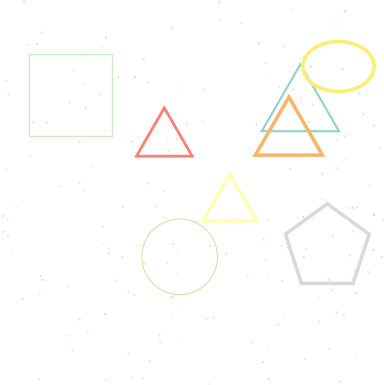[{"shape": "triangle", "thickness": 1.5, "radius": 0.58, "center": [0.78, 0.717]}, {"shape": "triangle", "thickness": 2.5, "radius": 0.41, "center": [0.597, 0.466]}, {"shape": "triangle", "thickness": 2, "radius": 0.42, "center": [0.427, 0.636]}, {"shape": "triangle", "thickness": 2.5, "radius": 0.5, "center": [0.75, 0.647]}, {"shape": "circle", "thickness": 0.5, "radius": 0.49, "center": [0.467, 0.333]}, {"shape": "pentagon", "thickness": 2.5, "radius": 0.57, "center": [0.85, 0.356]}, {"shape": "square", "thickness": 1, "radius": 0.54, "center": [0.183, 0.753]}, {"shape": "oval", "thickness": 2.5, "radius": 0.46, "center": [0.879, 0.827]}]